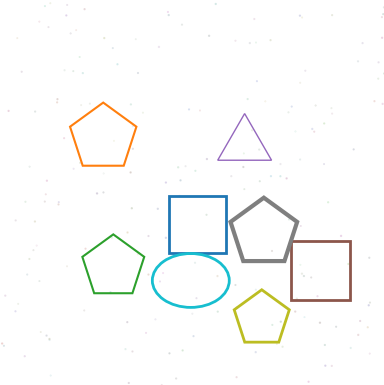[{"shape": "square", "thickness": 2, "radius": 0.37, "center": [0.513, 0.417]}, {"shape": "pentagon", "thickness": 1.5, "radius": 0.45, "center": [0.268, 0.643]}, {"shape": "pentagon", "thickness": 1.5, "radius": 0.42, "center": [0.294, 0.307]}, {"shape": "triangle", "thickness": 1, "radius": 0.4, "center": [0.635, 0.624]}, {"shape": "square", "thickness": 2, "radius": 0.38, "center": [0.833, 0.297]}, {"shape": "pentagon", "thickness": 3, "radius": 0.45, "center": [0.685, 0.395]}, {"shape": "pentagon", "thickness": 2, "radius": 0.38, "center": [0.68, 0.172]}, {"shape": "oval", "thickness": 2, "radius": 0.5, "center": [0.496, 0.271]}]